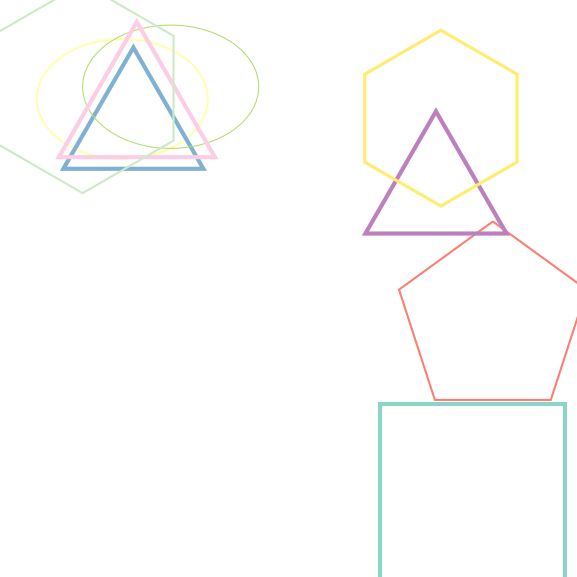[{"shape": "square", "thickness": 2, "radius": 0.8, "center": [0.818, 0.139]}, {"shape": "oval", "thickness": 1, "radius": 0.74, "center": [0.212, 0.828]}, {"shape": "pentagon", "thickness": 1, "radius": 0.85, "center": [0.853, 0.445]}, {"shape": "triangle", "thickness": 2, "radius": 0.7, "center": [0.231, 0.777]}, {"shape": "oval", "thickness": 0.5, "radius": 0.76, "center": [0.295, 0.849]}, {"shape": "triangle", "thickness": 2, "radius": 0.78, "center": [0.237, 0.805]}, {"shape": "triangle", "thickness": 2, "radius": 0.71, "center": [0.755, 0.665]}, {"shape": "hexagon", "thickness": 1, "radius": 0.91, "center": [0.143, 0.846]}, {"shape": "hexagon", "thickness": 1.5, "radius": 0.76, "center": [0.763, 0.795]}]